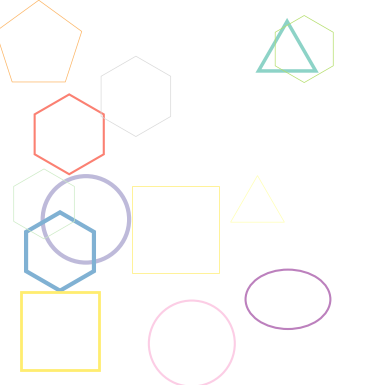[{"shape": "triangle", "thickness": 2.5, "radius": 0.43, "center": [0.746, 0.859]}, {"shape": "triangle", "thickness": 0.5, "radius": 0.4, "center": [0.669, 0.463]}, {"shape": "circle", "thickness": 3, "radius": 0.56, "center": [0.223, 0.43]}, {"shape": "hexagon", "thickness": 1.5, "radius": 0.52, "center": [0.18, 0.651]}, {"shape": "hexagon", "thickness": 3, "radius": 0.51, "center": [0.156, 0.347]}, {"shape": "pentagon", "thickness": 0.5, "radius": 0.59, "center": [0.101, 0.882]}, {"shape": "hexagon", "thickness": 0.5, "radius": 0.44, "center": [0.79, 0.873]}, {"shape": "circle", "thickness": 1.5, "radius": 0.56, "center": [0.498, 0.108]}, {"shape": "hexagon", "thickness": 0.5, "radius": 0.52, "center": [0.353, 0.75]}, {"shape": "oval", "thickness": 1.5, "radius": 0.55, "center": [0.748, 0.223]}, {"shape": "hexagon", "thickness": 0.5, "radius": 0.45, "center": [0.114, 0.47]}, {"shape": "square", "thickness": 0.5, "radius": 0.57, "center": [0.455, 0.403]}, {"shape": "square", "thickness": 2, "radius": 0.5, "center": [0.155, 0.14]}]